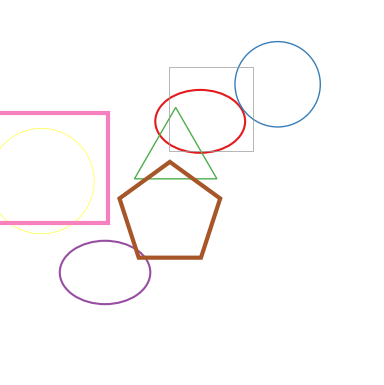[{"shape": "oval", "thickness": 1.5, "radius": 0.58, "center": [0.52, 0.685]}, {"shape": "circle", "thickness": 1, "radius": 0.55, "center": [0.721, 0.781]}, {"shape": "triangle", "thickness": 1, "radius": 0.62, "center": [0.456, 0.597]}, {"shape": "oval", "thickness": 1.5, "radius": 0.59, "center": [0.273, 0.292]}, {"shape": "circle", "thickness": 0.5, "radius": 0.68, "center": [0.108, 0.53]}, {"shape": "pentagon", "thickness": 3, "radius": 0.69, "center": [0.441, 0.442]}, {"shape": "square", "thickness": 3, "radius": 0.71, "center": [0.137, 0.564]}, {"shape": "square", "thickness": 0.5, "radius": 0.55, "center": [0.548, 0.718]}]